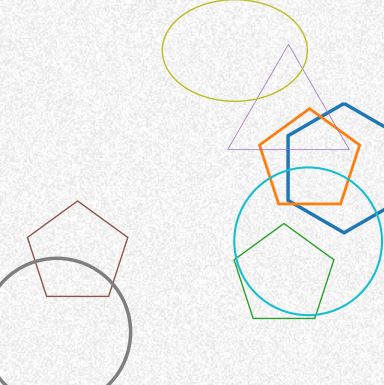[{"shape": "hexagon", "thickness": 2.5, "radius": 0.84, "center": [0.894, 0.563]}, {"shape": "pentagon", "thickness": 2, "radius": 0.68, "center": [0.804, 0.581]}, {"shape": "pentagon", "thickness": 1, "radius": 0.68, "center": [0.738, 0.283]}, {"shape": "triangle", "thickness": 0.5, "radius": 0.91, "center": [0.749, 0.702]}, {"shape": "pentagon", "thickness": 1, "radius": 0.69, "center": [0.202, 0.341]}, {"shape": "circle", "thickness": 2.5, "radius": 0.96, "center": [0.148, 0.137]}, {"shape": "oval", "thickness": 1, "radius": 0.94, "center": [0.61, 0.869]}, {"shape": "circle", "thickness": 1.5, "radius": 0.96, "center": [0.8, 0.373]}]